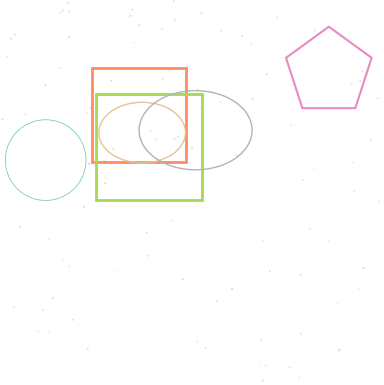[{"shape": "circle", "thickness": 0.5, "radius": 0.52, "center": [0.119, 0.584]}, {"shape": "square", "thickness": 2, "radius": 0.61, "center": [0.361, 0.702]}, {"shape": "pentagon", "thickness": 1.5, "radius": 0.58, "center": [0.854, 0.814]}, {"shape": "square", "thickness": 2, "radius": 0.69, "center": [0.387, 0.618]}, {"shape": "oval", "thickness": 1, "radius": 0.56, "center": [0.369, 0.656]}, {"shape": "oval", "thickness": 1, "radius": 0.73, "center": [0.508, 0.662]}]